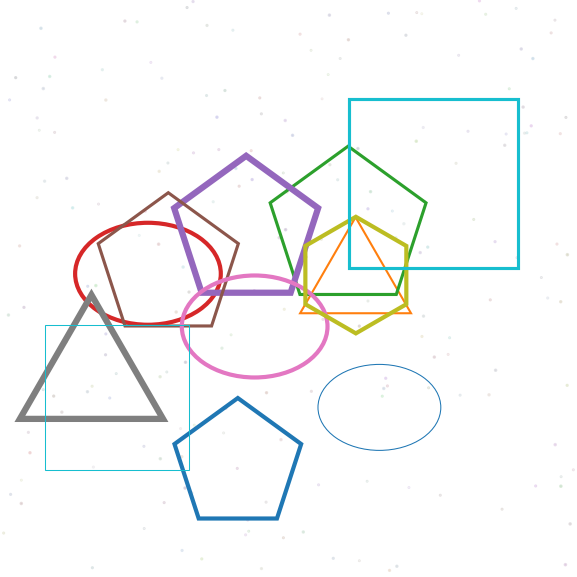[{"shape": "oval", "thickness": 0.5, "radius": 0.53, "center": [0.657, 0.294]}, {"shape": "pentagon", "thickness": 2, "radius": 0.58, "center": [0.412, 0.195]}, {"shape": "triangle", "thickness": 1, "radius": 0.55, "center": [0.616, 0.512]}, {"shape": "pentagon", "thickness": 1.5, "radius": 0.71, "center": [0.603, 0.604]}, {"shape": "oval", "thickness": 2, "radius": 0.63, "center": [0.256, 0.525]}, {"shape": "pentagon", "thickness": 3, "radius": 0.66, "center": [0.426, 0.598]}, {"shape": "pentagon", "thickness": 1.5, "radius": 0.64, "center": [0.291, 0.538]}, {"shape": "oval", "thickness": 2, "radius": 0.63, "center": [0.441, 0.434]}, {"shape": "triangle", "thickness": 3, "radius": 0.72, "center": [0.158, 0.345]}, {"shape": "hexagon", "thickness": 2, "radius": 0.5, "center": [0.616, 0.523]}, {"shape": "square", "thickness": 1.5, "radius": 0.73, "center": [0.75, 0.682]}, {"shape": "square", "thickness": 0.5, "radius": 0.62, "center": [0.202, 0.311]}]